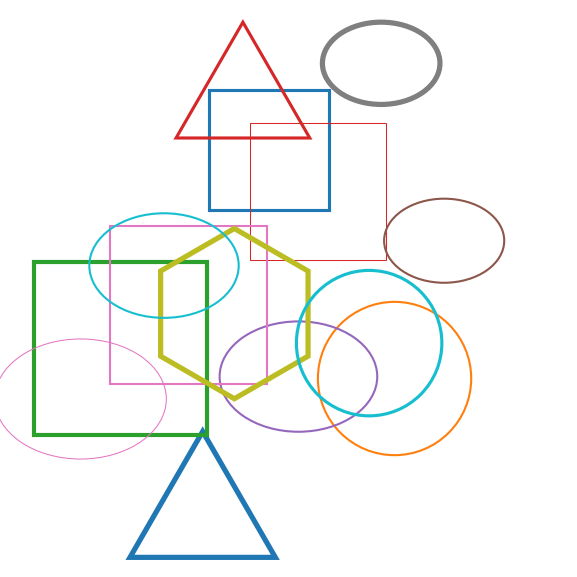[{"shape": "square", "thickness": 1.5, "radius": 0.52, "center": [0.466, 0.739]}, {"shape": "triangle", "thickness": 2.5, "radius": 0.73, "center": [0.351, 0.107]}, {"shape": "circle", "thickness": 1, "radius": 0.66, "center": [0.683, 0.344]}, {"shape": "square", "thickness": 2, "radius": 0.75, "center": [0.209, 0.396]}, {"shape": "triangle", "thickness": 1.5, "radius": 0.67, "center": [0.421, 0.827]}, {"shape": "square", "thickness": 0.5, "radius": 0.59, "center": [0.551, 0.668]}, {"shape": "oval", "thickness": 1, "radius": 0.68, "center": [0.517, 0.347]}, {"shape": "oval", "thickness": 1, "radius": 0.52, "center": [0.769, 0.582]}, {"shape": "oval", "thickness": 0.5, "radius": 0.74, "center": [0.139, 0.308]}, {"shape": "square", "thickness": 1, "radius": 0.68, "center": [0.327, 0.471]}, {"shape": "oval", "thickness": 2.5, "radius": 0.51, "center": [0.66, 0.89]}, {"shape": "hexagon", "thickness": 2.5, "radius": 0.74, "center": [0.406, 0.456]}, {"shape": "oval", "thickness": 1, "radius": 0.65, "center": [0.284, 0.539]}, {"shape": "circle", "thickness": 1.5, "radius": 0.63, "center": [0.639, 0.405]}]